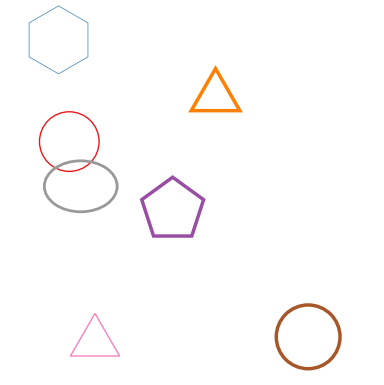[{"shape": "circle", "thickness": 1, "radius": 0.39, "center": [0.18, 0.632]}, {"shape": "hexagon", "thickness": 0.5, "radius": 0.44, "center": [0.152, 0.896]}, {"shape": "pentagon", "thickness": 2.5, "radius": 0.42, "center": [0.448, 0.455]}, {"shape": "triangle", "thickness": 2.5, "radius": 0.36, "center": [0.56, 0.749]}, {"shape": "circle", "thickness": 2.5, "radius": 0.41, "center": [0.8, 0.125]}, {"shape": "triangle", "thickness": 1, "radius": 0.37, "center": [0.247, 0.112]}, {"shape": "oval", "thickness": 2, "radius": 0.47, "center": [0.21, 0.516]}]